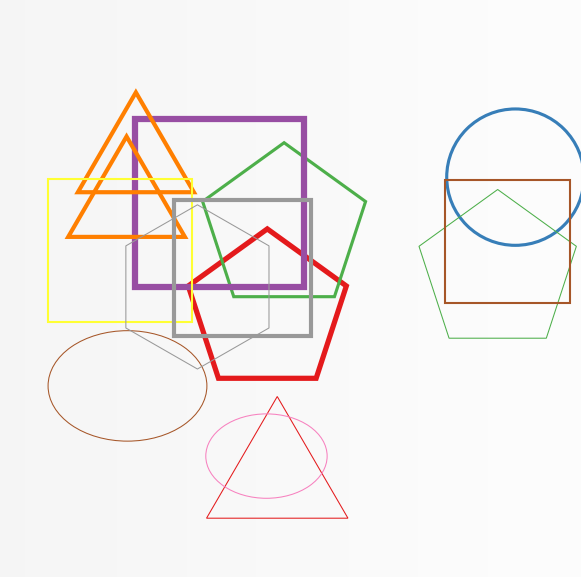[{"shape": "triangle", "thickness": 0.5, "radius": 0.7, "center": [0.477, 0.172]}, {"shape": "pentagon", "thickness": 2.5, "radius": 0.71, "center": [0.46, 0.46]}, {"shape": "circle", "thickness": 1.5, "radius": 0.59, "center": [0.887, 0.692]}, {"shape": "pentagon", "thickness": 1.5, "radius": 0.74, "center": [0.489, 0.605]}, {"shape": "pentagon", "thickness": 0.5, "radius": 0.71, "center": [0.856, 0.529]}, {"shape": "square", "thickness": 3, "radius": 0.73, "center": [0.378, 0.648]}, {"shape": "triangle", "thickness": 2, "radius": 0.58, "center": [0.218, 0.647]}, {"shape": "triangle", "thickness": 2, "radius": 0.58, "center": [0.234, 0.724]}, {"shape": "square", "thickness": 1, "radius": 0.62, "center": [0.206, 0.565]}, {"shape": "square", "thickness": 1, "radius": 0.53, "center": [0.873, 0.581]}, {"shape": "oval", "thickness": 0.5, "radius": 0.68, "center": [0.219, 0.331]}, {"shape": "oval", "thickness": 0.5, "radius": 0.52, "center": [0.458, 0.209]}, {"shape": "hexagon", "thickness": 0.5, "radius": 0.71, "center": [0.34, 0.502]}, {"shape": "square", "thickness": 2, "radius": 0.59, "center": [0.417, 0.535]}]